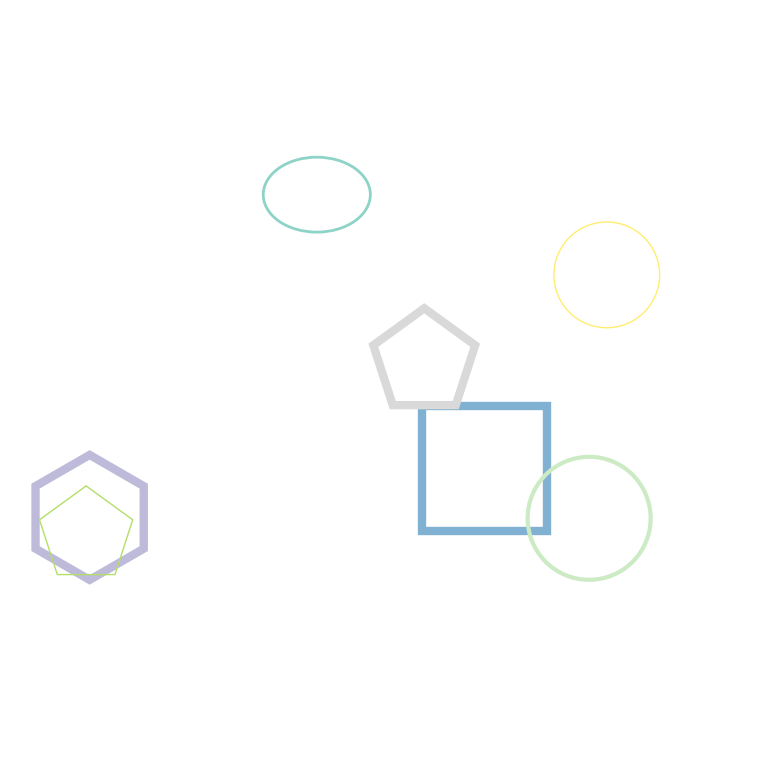[{"shape": "oval", "thickness": 1, "radius": 0.35, "center": [0.411, 0.747]}, {"shape": "hexagon", "thickness": 3, "radius": 0.41, "center": [0.116, 0.328]}, {"shape": "square", "thickness": 3, "radius": 0.41, "center": [0.629, 0.391]}, {"shape": "pentagon", "thickness": 0.5, "radius": 0.32, "center": [0.112, 0.305]}, {"shape": "pentagon", "thickness": 3, "radius": 0.35, "center": [0.551, 0.53]}, {"shape": "circle", "thickness": 1.5, "radius": 0.4, "center": [0.765, 0.327]}, {"shape": "circle", "thickness": 0.5, "radius": 0.34, "center": [0.788, 0.643]}]